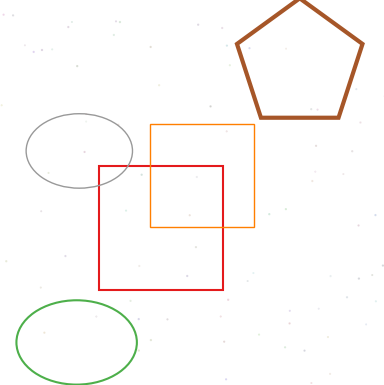[{"shape": "square", "thickness": 1.5, "radius": 0.81, "center": [0.418, 0.407]}, {"shape": "oval", "thickness": 1.5, "radius": 0.78, "center": [0.199, 0.111]}, {"shape": "square", "thickness": 1, "radius": 0.67, "center": [0.525, 0.544]}, {"shape": "pentagon", "thickness": 3, "radius": 0.86, "center": [0.779, 0.833]}, {"shape": "oval", "thickness": 1, "radius": 0.69, "center": [0.206, 0.608]}]